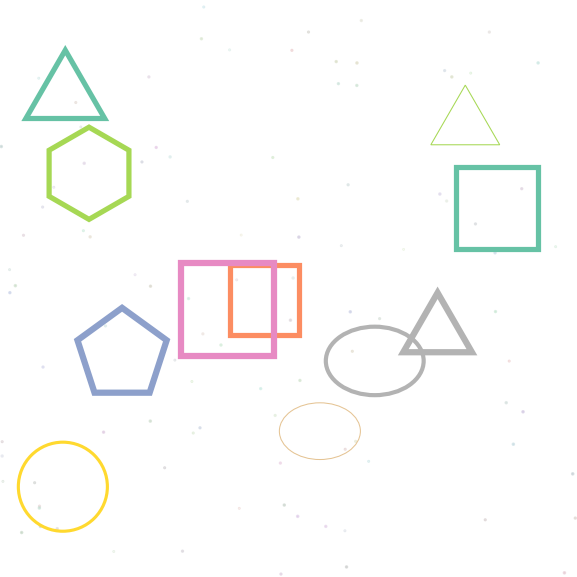[{"shape": "triangle", "thickness": 2.5, "radius": 0.39, "center": [0.113, 0.833]}, {"shape": "square", "thickness": 2.5, "radius": 0.36, "center": [0.86, 0.639]}, {"shape": "square", "thickness": 2.5, "radius": 0.3, "center": [0.458, 0.48]}, {"shape": "pentagon", "thickness": 3, "radius": 0.41, "center": [0.211, 0.385]}, {"shape": "square", "thickness": 3, "radius": 0.4, "center": [0.394, 0.463]}, {"shape": "triangle", "thickness": 0.5, "radius": 0.34, "center": [0.806, 0.783]}, {"shape": "hexagon", "thickness": 2.5, "radius": 0.4, "center": [0.154, 0.699]}, {"shape": "circle", "thickness": 1.5, "radius": 0.39, "center": [0.109, 0.156]}, {"shape": "oval", "thickness": 0.5, "radius": 0.35, "center": [0.554, 0.253]}, {"shape": "oval", "thickness": 2, "radius": 0.42, "center": [0.649, 0.374]}, {"shape": "triangle", "thickness": 3, "radius": 0.34, "center": [0.758, 0.424]}]